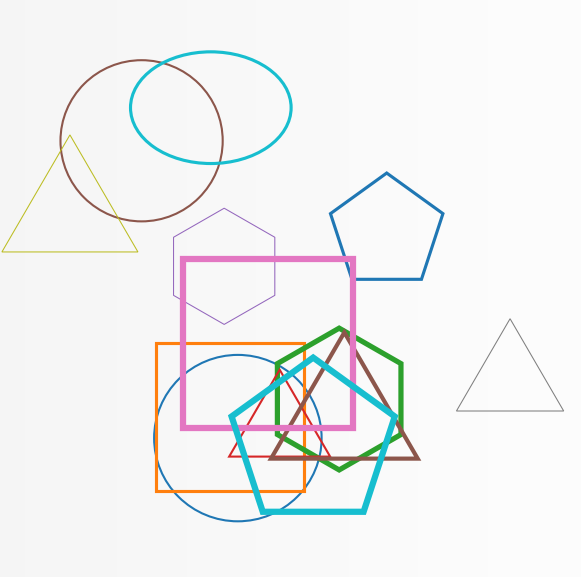[{"shape": "pentagon", "thickness": 1.5, "radius": 0.51, "center": [0.665, 0.598]}, {"shape": "circle", "thickness": 1, "radius": 0.72, "center": [0.409, 0.241]}, {"shape": "square", "thickness": 1.5, "radius": 0.64, "center": [0.396, 0.277]}, {"shape": "hexagon", "thickness": 2.5, "radius": 0.61, "center": [0.584, 0.308]}, {"shape": "triangle", "thickness": 1, "radius": 0.5, "center": [0.481, 0.259]}, {"shape": "hexagon", "thickness": 0.5, "radius": 0.5, "center": [0.386, 0.538]}, {"shape": "circle", "thickness": 1, "radius": 0.7, "center": [0.244, 0.755]}, {"shape": "triangle", "thickness": 2, "radius": 0.73, "center": [0.592, 0.278]}, {"shape": "square", "thickness": 3, "radius": 0.73, "center": [0.461, 0.404]}, {"shape": "triangle", "thickness": 0.5, "radius": 0.53, "center": [0.878, 0.341]}, {"shape": "triangle", "thickness": 0.5, "radius": 0.68, "center": [0.12, 0.63]}, {"shape": "oval", "thickness": 1.5, "radius": 0.69, "center": [0.363, 0.813]}, {"shape": "pentagon", "thickness": 3, "radius": 0.74, "center": [0.539, 0.232]}]